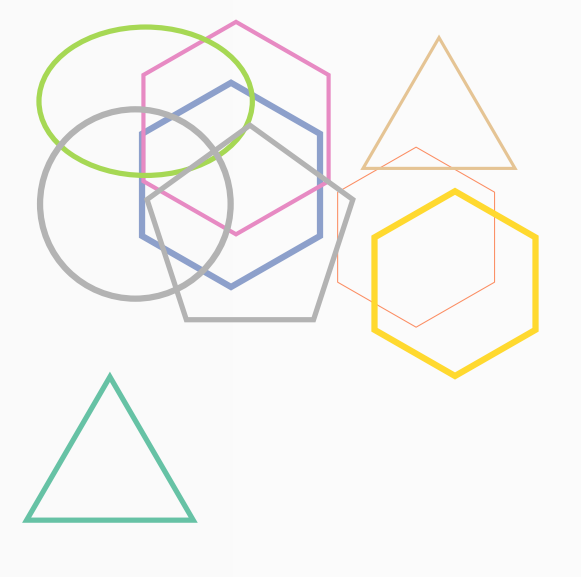[{"shape": "triangle", "thickness": 2.5, "radius": 0.83, "center": [0.189, 0.181]}, {"shape": "hexagon", "thickness": 0.5, "radius": 0.78, "center": [0.716, 0.588]}, {"shape": "hexagon", "thickness": 3, "radius": 0.88, "center": [0.397, 0.679]}, {"shape": "hexagon", "thickness": 2, "radius": 0.92, "center": [0.406, 0.777]}, {"shape": "oval", "thickness": 2.5, "radius": 0.92, "center": [0.251, 0.824]}, {"shape": "hexagon", "thickness": 3, "radius": 0.8, "center": [0.783, 0.508]}, {"shape": "triangle", "thickness": 1.5, "radius": 0.75, "center": [0.755, 0.783]}, {"shape": "pentagon", "thickness": 2.5, "radius": 0.93, "center": [0.43, 0.596]}, {"shape": "circle", "thickness": 3, "radius": 0.82, "center": [0.233, 0.646]}]